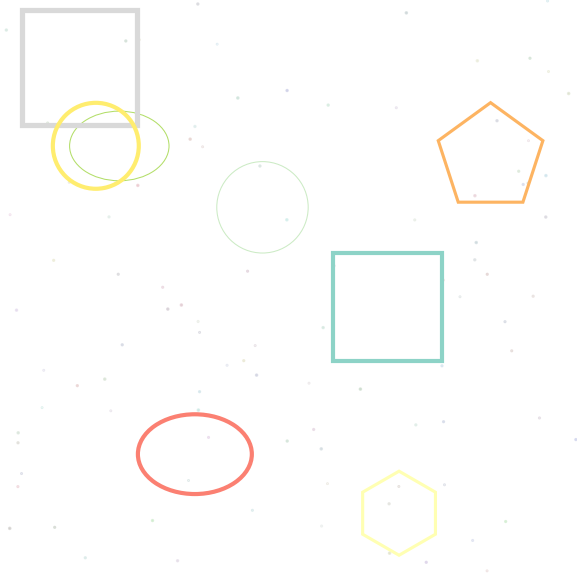[{"shape": "square", "thickness": 2, "radius": 0.47, "center": [0.671, 0.468]}, {"shape": "hexagon", "thickness": 1.5, "radius": 0.36, "center": [0.691, 0.11]}, {"shape": "oval", "thickness": 2, "radius": 0.49, "center": [0.337, 0.213]}, {"shape": "pentagon", "thickness": 1.5, "radius": 0.48, "center": [0.849, 0.726]}, {"shape": "oval", "thickness": 0.5, "radius": 0.43, "center": [0.207, 0.746]}, {"shape": "square", "thickness": 2.5, "radius": 0.5, "center": [0.137, 0.882]}, {"shape": "circle", "thickness": 0.5, "radius": 0.4, "center": [0.455, 0.64]}, {"shape": "circle", "thickness": 2, "radius": 0.37, "center": [0.166, 0.747]}]